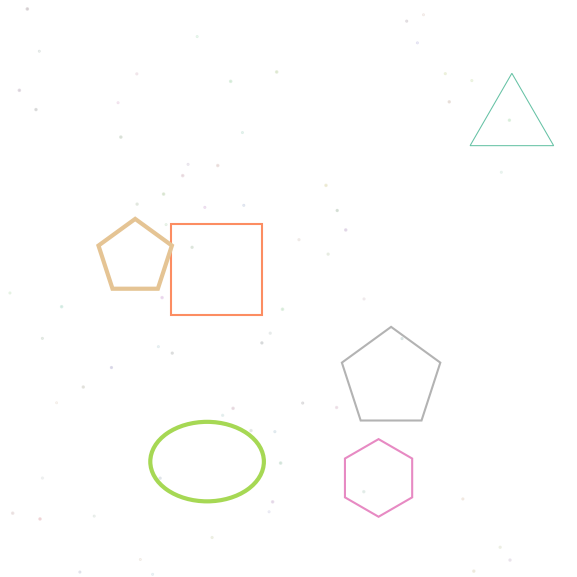[{"shape": "triangle", "thickness": 0.5, "radius": 0.42, "center": [0.886, 0.789]}, {"shape": "square", "thickness": 1, "radius": 0.39, "center": [0.376, 0.533]}, {"shape": "hexagon", "thickness": 1, "radius": 0.34, "center": [0.656, 0.172]}, {"shape": "oval", "thickness": 2, "radius": 0.49, "center": [0.359, 0.2]}, {"shape": "pentagon", "thickness": 2, "radius": 0.33, "center": [0.234, 0.553]}, {"shape": "pentagon", "thickness": 1, "radius": 0.45, "center": [0.677, 0.343]}]